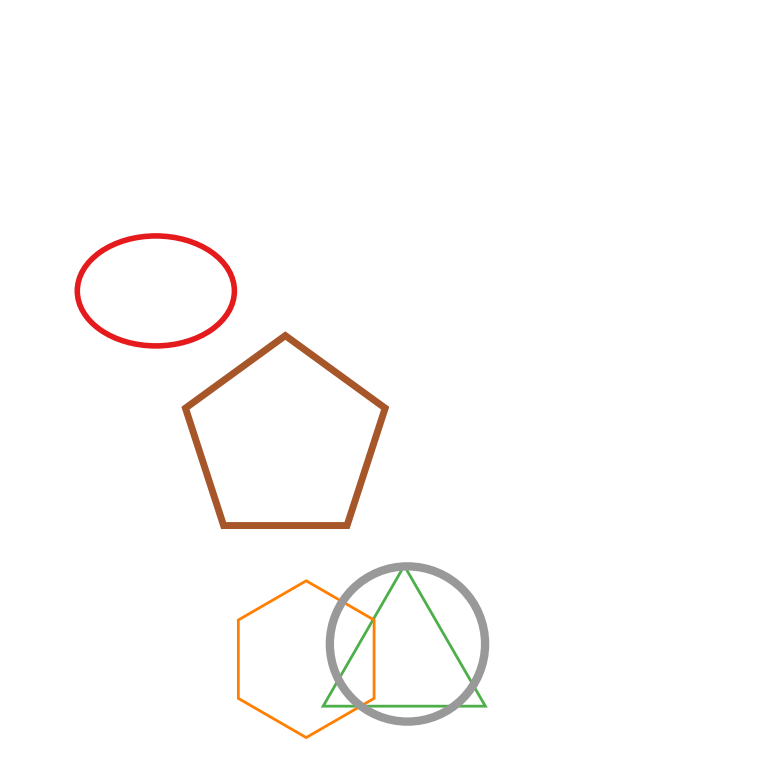[{"shape": "oval", "thickness": 2, "radius": 0.51, "center": [0.202, 0.622]}, {"shape": "triangle", "thickness": 1, "radius": 0.61, "center": [0.525, 0.144]}, {"shape": "hexagon", "thickness": 1, "radius": 0.51, "center": [0.398, 0.144]}, {"shape": "pentagon", "thickness": 2.5, "radius": 0.68, "center": [0.371, 0.428]}, {"shape": "circle", "thickness": 3, "radius": 0.5, "center": [0.529, 0.164]}]